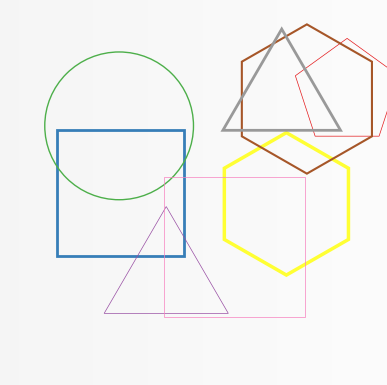[{"shape": "pentagon", "thickness": 0.5, "radius": 0.7, "center": [0.896, 0.76]}, {"shape": "square", "thickness": 2, "radius": 0.82, "center": [0.311, 0.498]}, {"shape": "circle", "thickness": 1, "radius": 0.96, "center": [0.307, 0.673]}, {"shape": "triangle", "thickness": 0.5, "radius": 0.92, "center": [0.429, 0.279]}, {"shape": "hexagon", "thickness": 2.5, "radius": 0.92, "center": [0.739, 0.471]}, {"shape": "hexagon", "thickness": 1.5, "radius": 0.97, "center": [0.792, 0.743]}, {"shape": "square", "thickness": 0.5, "radius": 0.91, "center": [0.606, 0.358]}, {"shape": "triangle", "thickness": 2, "radius": 0.88, "center": [0.727, 0.749]}]